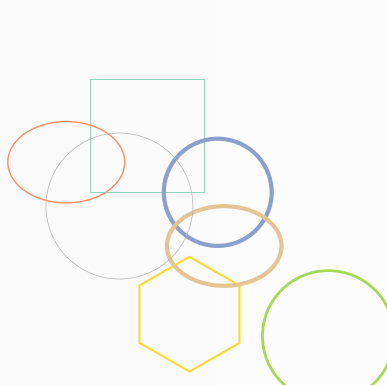[{"shape": "square", "thickness": 0.5, "radius": 0.73, "center": [0.38, 0.647]}, {"shape": "oval", "thickness": 1, "radius": 0.75, "center": [0.171, 0.579]}, {"shape": "circle", "thickness": 3, "radius": 0.7, "center": [0.562, 0.501]}, {"shape": "circle", "thickness": 2, "radius": 0.85, "center": [0.847, 0.127]}, {"shape": "hexagon", "thickness": 1.5, "radius": 0.75, "center": [0.489, 0.184]}, {"shape": "oval", "thickness": 3, "radius": 0.74, "center": [0.579, 0.361]}, {"shape": "circle", "thickness": 0.5, "radius": 0.95, "center": [0.308, 0.465]}]